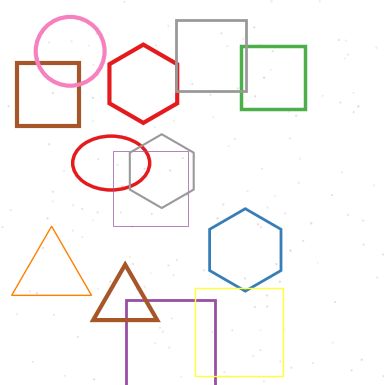[{"shape": "hexagon", "thickness": 3, "radius": 0.51, "center": [0.372, 0.782]}, {"shape": "oval", "thickness": 2.5, "radius": 0.5, "center": [0.289, 0.576]}, {"shape": "hexagon", "thickness": 2, "radius": 0.54, "center": [0.637, 0.351]}, {"shape": "square", "thickness": 2.5, "radius": 0.41, "center": [0.709, 0.798]}, {"shape": "square", "thickness": 2, "radius": 0.58, "center": [0.444, 0.107]}, {"shape": "square", "thickness": 0.5, "radius": 0.49, "center": [0.391, 0.51]}, {"shape": "triangle", "thickness": 1, "radius": 0.6, "center": [0.134, 0.293]}, {"shape": "square", "thickness": 1, "radius": 0.57, "center": [0.621, 0.137]}, {"shape": "square", "thickness": 3, "radius": 0.4, "center": [0.125, 0.754]}, {"shape": "triangle", "thickness": 3, "radius": 0.48, "center": [0.325, 0.217]}, {"shape": "circle", "thickness": 3, "radius": 0.45, "center": [0.182, 0.867]}, {"shape": "hexagon", "thickness": 1.5, "radius": 0.48, "center": [0.42, 0.555]}, {"shape": "square", "thickness": 2, "radius": 0.46, "center": [0.548, 0.856]}]